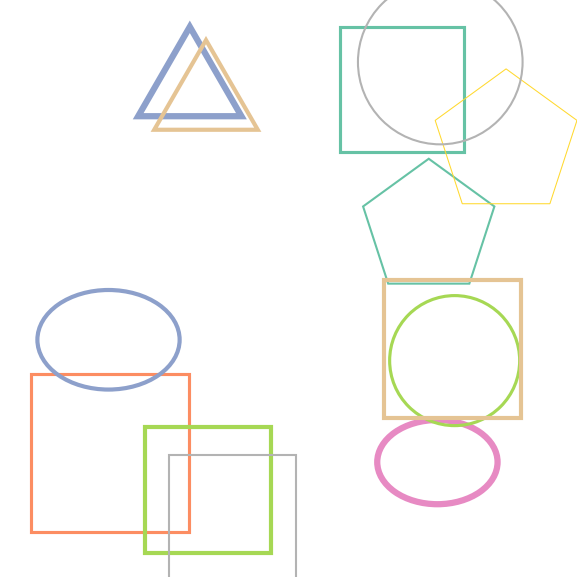[{"shape": "square", "thickness": 1.5, "radius": 0.54, "center": [0.696, 0.845]}, {"shape": "pentagon", "thickness": 1, "radius": 0.6, "center": [0.742, 0.605]}, {"shape": "square", "thickness": 1.5, "radius": 0.68, "center": [0.19, 0.214]}, {"shape": "triangle", "thickness": 3, "radius": 0.52, "center": [0.329, 0.85]}, {"shape": "oval", "thickness": 2, "radius": 0.62, "center": [0.188, 0.411]}, {"shape": "oval", "thickness": 3, "radius": 0.52, "center": [0.757, 0.199]}, {"shape": "circle", "thickness": 1.5, "radius": 0.56, "center": [0.787, 0.375]}, {"shape": "square", "thickness": 2, "radius": 0.54, "center": [0.361, 0.151]}, {"shape": "pentagon", "thickness": 0.5, "radius": 0.65, "center": [0.876, 0.751]}, {"shape": "square", "thickness": 2, "radius": 0.6, "center": [0.784, 0.395]}, {"shape": "triangle", "thickness": 2, "radius": 0.52, "center": [0.357, 0.826]}, {"shape": "square", "thickness": 1, "radius": 0.55, "center": [0.402, 0.1]}, {"shape": "circle", "thickness": 1, "radius": 0.71, "center": [0.762, 0.892]}]